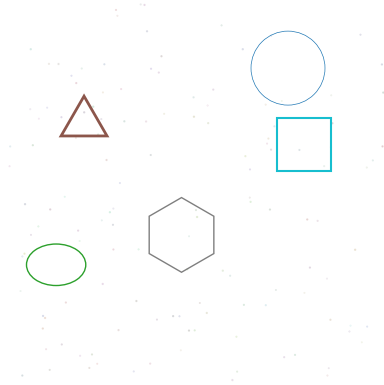[{"shape": "circle", "thickness": 0.5, "radius": 0.48, "center": [0.748, 0.823]}, {"shape": "oval", "thickness": 1, "radius": 0.38, "center": [0.146, 0.312]}, {"shape": "triangle", "thickness": 2, "radius": 0.34, "center": [0.218, 0.681]}, {"shape": "hexagon", "thickness": 1, "radius": 0.48, "center": [0.471, 0.39]}, {"shape": "square", "thickness": 1.5, "radius": 0.35, "center": [0.789, 0.625]}]